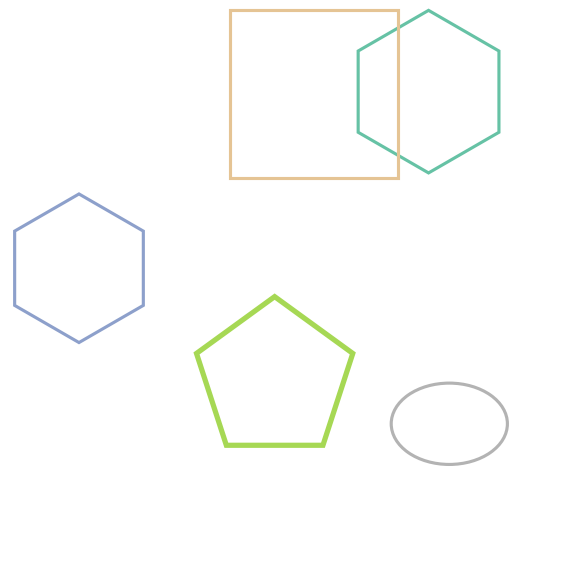[{"shape": "hexagon", "thickness": 1.5, "radius": 0.7, "center": [0.742, 0.84]}, {"shape": "hexagon", "thickness": 1.5, "radius": 0.64, "center": [0.137, 0.535]}, {"shape": "pentagon", "thickness": 2.5, "radius": 0.71, "center": [0.476, 0.343]}, {"shape": "square", "thickness": 1.5, "radius": 0.73, "center": [0.543, 0.837]}, {"shape": "oval", "thickness": 1.5, "radius": 0.5, "center": [0.778, 0.265]}]